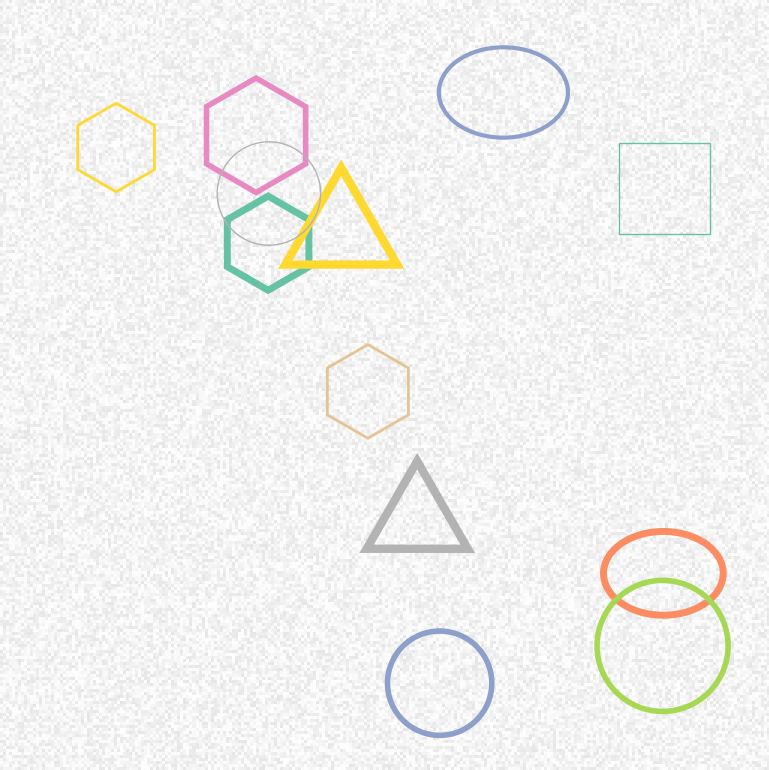[{"shape": "square", "thickness": 0.5, "radius": 0.3, "center": [0.863, 0.755]}, {"shape": "hexagon", "thickness": 2.5, "radius": 0.31, "center": [0.348, 0.684]}, {"shape": "oval", "thickness": 2.5, "radius": 0.39, "center": [0.862, 0.255]}, {"shape": "circle", "thickness": 2, "radius": 0.34, "center": [0.571, 0.113]}, {"shape": "oval", "thickness": 1.5, "radius": 0.42, "center": [0.654, 0.88]}, {"shape": "hexagon", "thickness": 2, "radius": 0.37, "center": [0.333, 0.824]}, {"shape": "circle", "thickness": 2, "radius": 0.43, "center": [0.86, 0.161]}, {"shape": "hexagon", "thickness": 1, "radius": 0.29, "center": [0.151, 0.808]}, {"shape": "triangle", "thickness": 3, "radius": 0.42, "center": [0.443, 0.698]}, {"shape": "hexagon", "thickness": 1, "radius": 0.3, "center": [0.478, 0.492]}, {"shape": "triangle", "thickness": 3, "radius": 0.38, "center": [0.542, 0.325]}, {"shape": "circle", "thickness": 0.5, "radius": 0.34, "center": [0.349, 0.749]}]